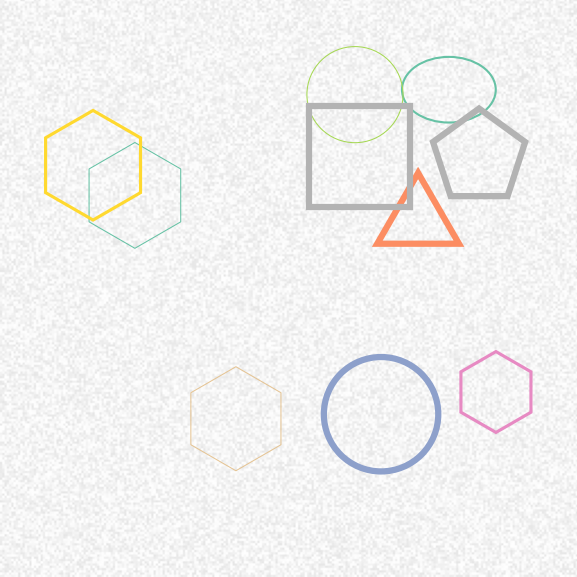[{"shape": "hexagon", "thickness": 0.5, "radius": 0.46, "center": [0.234, 0.661]}, {"shape": "oval", "thickness": 1, "radius": 0.41, "center": [0.777, 0.844]}, {"shape": "triangle", "thickness": 3, "radius": 0.41, "center": [0.724, 0.618]}, {"shape": "circle", "thickness": 3, "radius": 0.5, "center": [0.66, 0.282]}, {"shape": "hexagon", "thickness": 1.5, "radius": 0.35, "center": [0.859, 0.32]}, {"shape": "circle", "thickness": 0.5, "radius": 0.42, "center": [0.615, 0.835]}, {"shape": "hexagon", "thickness": 1.5, "radius": 0.47, "center": [0.161, 0.713]}, {"shape": "hexagon", "thickness": 0.5, "radius": 0.45, "center": [0.408, 0.274]}, {"shape": "square", "thickness": 3, "radius": 0.44, "center": [0.623, 0.728]}, {"shape": "pentagon", "thickness": 3, "radius": 0.42, "center": [0.83, 0.727]}]